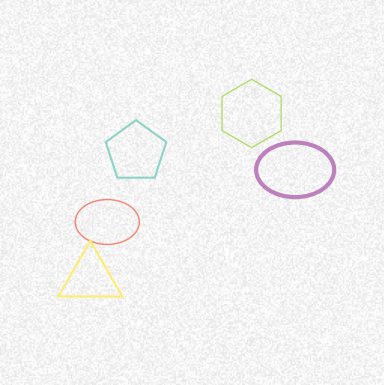[{"shape": "pentagon", "thickness": 1.5, "radius": 0.41, "center": [0.353, 0.605]}, {"shape": "oval", "thickness": 1, "radius": 0.42, "center": [0.279, 0.423]}, {"shape": "hexagon", "thickness": 1, "radius": 0.44, "center": [0.654, 0.705]}, {"shape": "oval", "thickness": 3, "radius": 0.51, "center": [0.767, 0.559]}, {"shape": "triangle", "thickness": 1.5, "radius": 0.48, "center": [0.235, 0.278]}]